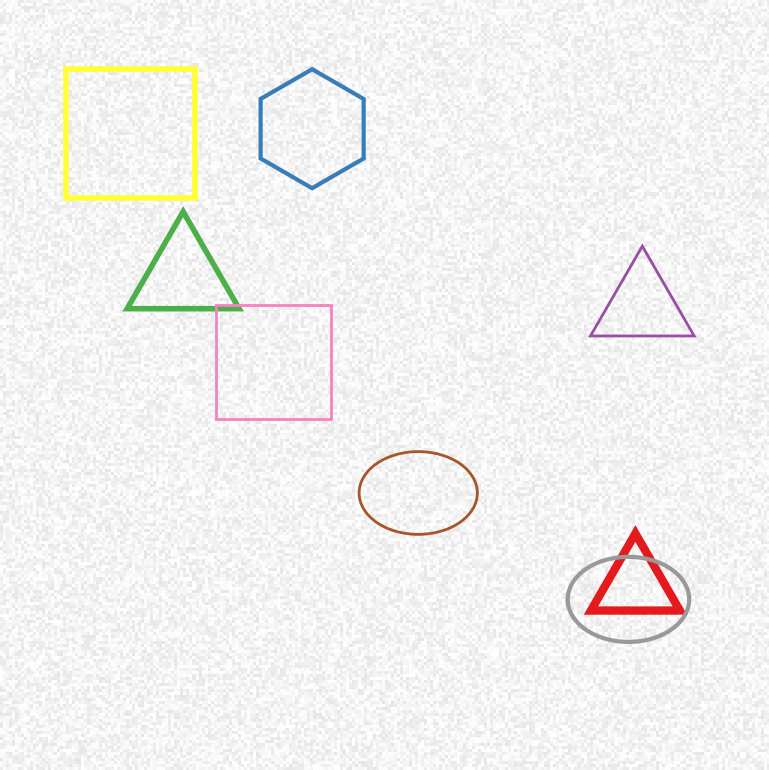[{"shape": "triangle", "thickness": 3, "radius": 0.33, "center": [0.825, 0.24]}, {"shape": "hexagon", "thickness": 1.5, "radius": 0.39, "center": [0.405, 0.833]}, {"shape": "triangle", "thickness": 2, "radius": 0.42, "center": [0.238, 0.641]}, {"shape": "triangle", "thickness": 1, "radius": 0.39, "center": [0.834, 0.603]}, {"shape": "square", "thickness": 2, "radius": 0.42, "center": [0.17, 0.826]}, {"shape": "oval", "thickness": 1, "radius": 0.38, "center": [0.543, 0.36]}, {"shape": "square", "thickness": 1, "radius": 0.37, "center": [0.355, 0.53]}, {"shape": "oval", "thickness": 1.5, "radius": 0.39, "center": [0.816, 0.222]}]